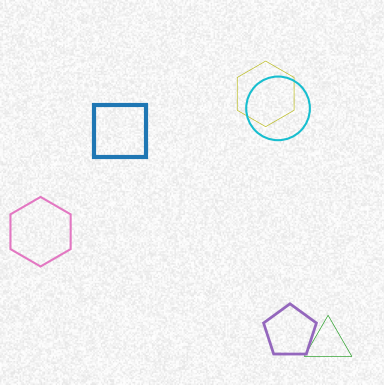[{"shape": "square", "thickness": 3, "radius": 0.34, "center": [0.312, 0.66]}, {"shape": "triangle", "thickness": 0.5, "radius": 0.36, "center": [0.852, 0.11]}, {"shape": "pentagon", "thickness": 2, "radius": 0.36, "center": [0.753, 0.139]}, {"shape": "hexagon", "thickness": 1.5, "radius": 0.45, "center": [0.105, 0.398]}, {"shape": "hexagon", "thickness": 0.5, "radius": 0.43, "center": [0.69, 0.756]}, {"shape": "circle", "thickness": 1.5, "radius": 0.41, "center": [0.722, 0.719]}]